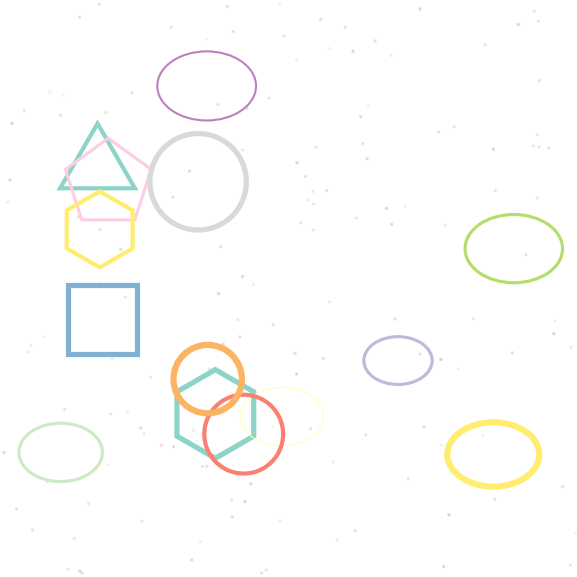[{"shape": "triangle", "thickness": 2, "radius": 0.37, "center": [0.169, 0.71]}, {"shape": "hexagon", "thickness": 2.5, "radius": 0.38, "center": [0.373, 0.282]}, {"shape": "oval", "thickness": 0.5, "radius": 0.36, "center": [0.488, 0.278]}, {"shape": "oval", "thickness": 1.5, "radius": 0.3, "center": [0.689, 0.375]}, {"shape": "circle", "thickness": 2, "radius": 0.34, "center": [0.422, 0.247]}, {"shape": "square", "thickness": 2.5, "radius": 0.3, "center": [0.178, 0.446]}, {"shape": "circle", "thickness": 3, "radius": 0.3, "center": [0.36, 0.343]}, {"shape": "oval", "thickness": 1.5, "radius": 0.42, "center": [0.89, 0.569]}, {"shape": "pentagon", "thickness": 1.5, "radius": 0.39, "center": [0.187, 0.682]}, {"shape": "circle", "thickness": 2.5, "radius": 0.42, "center": [0.343, 0.684]}, {"shape": "oval", "thickness": 1, "radius": 0.43, "center": [0.358, 0.85]}, {"shape": "oval", "thickness": 1.5, "radius": 0.36, "center": [0.105, 0.216]}, {"shape": "hexagon", "thickness": 2, "radius": 0.33, "center": [0.173, 0.602]}, {"shape": "oval", "thickness": 3, "radius": 0.4, "center": [0.854, 0.212]}]